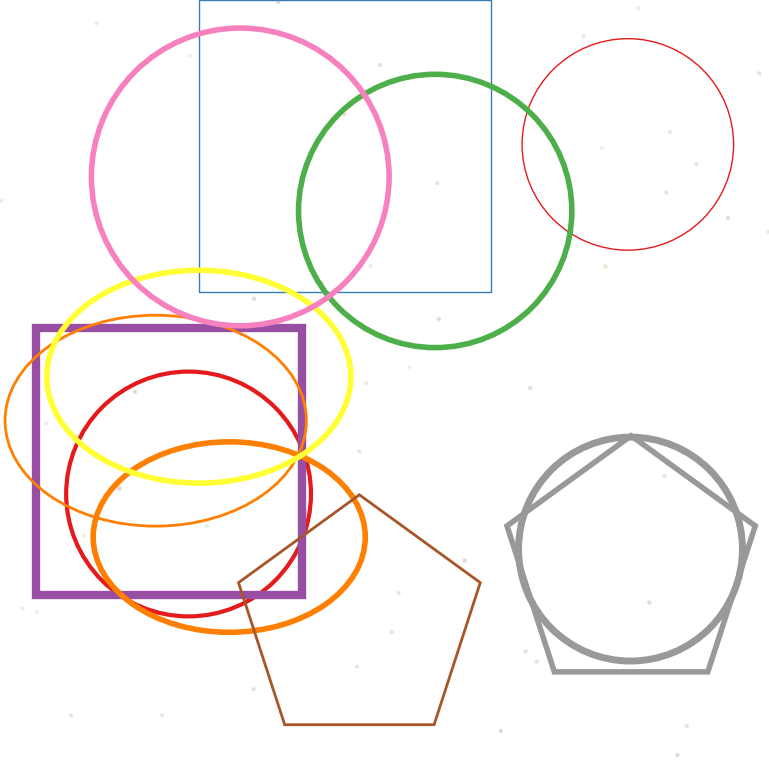[{"shape": "circle", "thickness": 1.5, "radius": 0.79, "center": [0.245, 0.358]}, {"shape": "circle", "thickness": 0.5, "radius": 0.69, "center": [0.815, 0.812]}, {"shape": "square", "thickness": 0.5, "radius": 0.95, "center": [0.448, 0.81]}, {"shape": "circle", "thickness": 2, "radius": 0.89, "center": [0.565, 0.726]}, {"shape": "square", "thickness": 3, "radius": 0.87, "center": [0.219, 0.401]}, {"shape": "oval", "thickness": 2, "radius": 0.88, "center": [0.298, 0.303]}, {"shape": "oval", "thickness": 1, "radius": 0.98, "center": [0.202, 0.454]}, {"shape": "oval", "thickness": 2, "radius": 0.99, "center": [0.258, 0.511]}, {"shape": "pentagon", "thickness": 1, "radius": 0.83, "center": [0.467, 0.192]}, {"shape": "circle", "thickness": 2, "radius": 0.97, "center": [0.312, 0.77]}, {"shape": "circle", "thickness": 2.5, "radius": 0.73, "center": [0.819, 0.287]}, {"shape": "pentagon", "thickness": 2, "radius": 0.85, "center": [0.82, 0.265]}]